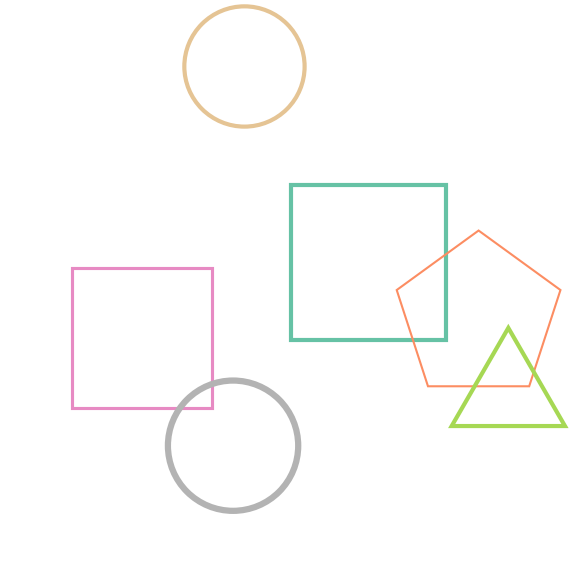[{"shape": "square", "thickness": 2, "radius": 0.67, "center": [0.639, 0.544]}, {"shape": "pentagon", "thickness": 1, "radius": 0.75, "center": [0.829, 0.451]}, {"shape": "square", "thickness": 1.5, "radius": 0.61, "center": [0.246, 0.415]}, {"shape": "triangle", "thickness": 2, "radius": 0.57, "center": [0.88, 0.318]}, {"shape": "circle", "thickness": 2, "radius": 0.52, "center": [0.423, 0.884]}, {"shape": "circle", "thickness": 3, "radius": 0.56, "center": [0.404, 0.227]}]